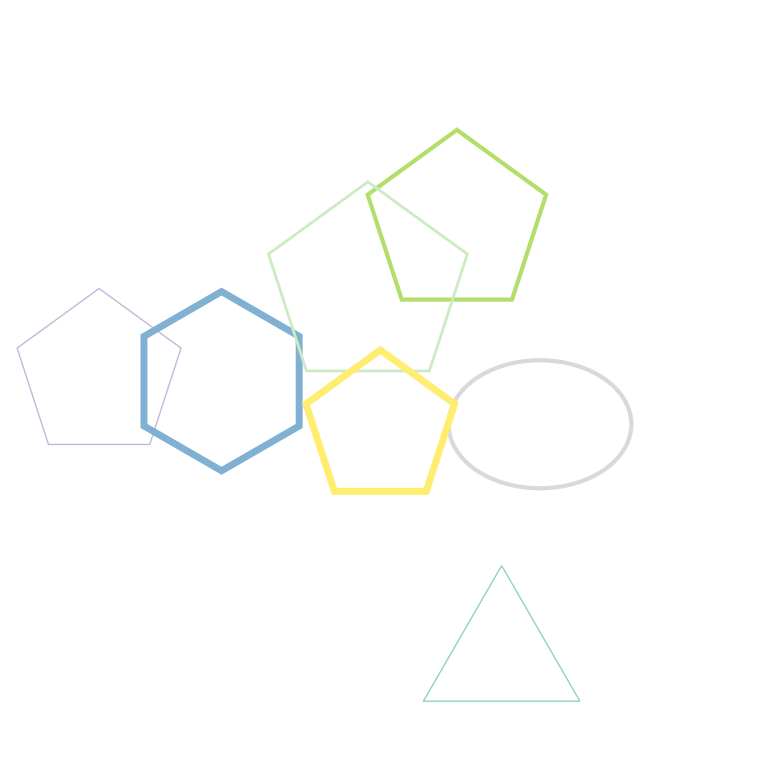[{"shape": "triangle", "thickness": 0.5, "radius": 0.59, "center": [0.651, 0.148]}, {"shape": "pentagon", "thickness": 0.5, "radius": 0.56, "center": [0.129, 0.513]}, {"shape": "hexagon", "thickness": 2.5, "radius": 0.58, "center": [0.288, 0.505]}, {"shape": "pentagon", "thickness": 1.5, "radius": 0.61, "center": [0.593, 0.709]}, {"shape": "oval", "thickness": 1.5, "radius": 0.59, "center": [0.701, 0.449]}, {"shape": "pentagon", "thickness": 1, "radius": 0.68, "center": [0.478, 0.628]}, {"shape": "pentagon", "thickness": 2.5, "radius": 0.51, "center": [0.494, 0.444]}]